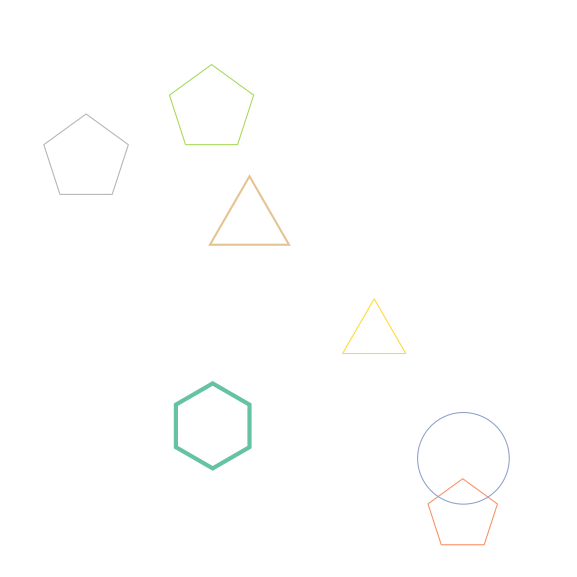[{"shape": "hexagon", "thickness": 2, "radius": 0.37, "center": [0.368, 0.262]}, {"shape": "pentagon", "thickness": 0.5, "radius": 0.32, "center": [0.801, 0.107]}, {"shape": "circle", "thickness": 0.5, "radius": 0.4, "center": [0.802, 0.205]}, {"shape": "pentagon", "thickness": 0.5, "radius": 0.38, "center": [0.366, 0.811]}, {"shape": "triangle", "thickness": 0.5, "radius": 0.32, "center": [0.648, 0.419]}, {"shape": "triangle", "thickness": 1, "radius": 0.4, "center": [0.432, 0.615]}, {"shape": "pentagon", "thickness": 0.5, "radius": 0.38, "center": [0.149, 0.725]}]